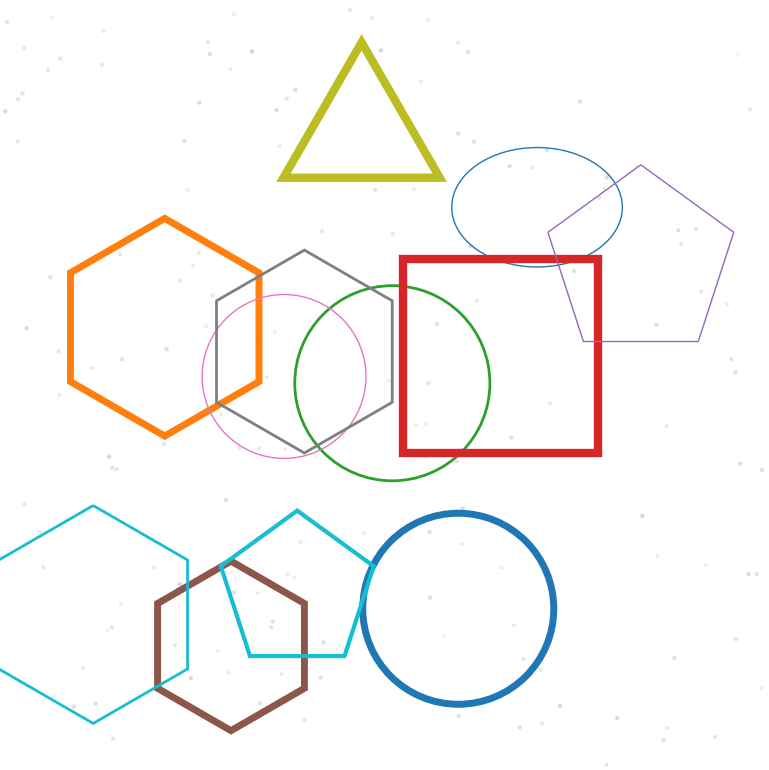[{"shape": "circle", "thickness": 2.5, "radius": 0.62, "center": [0.595, 0.209]}, {"shape": "oval", "thickness": 0.5, "radius": 0.55, "center": [0.697, 0.731]}, {"shape": "hexagon", "thickness": 2.5, "radius": 0.71, "center": [0.214, 0.575]}, {"shape": "circle", "thickness": 1, "radius": 0.63, "center": [0.51, 0.502]}, {"shape": "square", "thickness": 3, "radius": 0.63, "center": [0.65, 0.538]}, {"shape": "pentagon", "thickness": 0.5, "radius": 0.63, "center": [0.832, 0.659]}, {"shape": "hexagon", "thickness": 2.5, "radius": 0.55, "center": [0.3, 0.161]}, {"shape": "circle", "thickness": 0.5, "radius": 0.53, "center": [0.369, 0.511]}, {"shape": "hexagon", "thickness": 1, "radius": 0.66, "center": [0.395, 0.543]}, {"shape": "triangle", "thickness": 3, "radius": 0.59, "center": [0.47, 0.828]}, {"shape": "pentagon", "thickness": 1.5, "radius": 0.52, "center": [0.386, 0.232]}, {"shape": "hexagon", "thickness": 1, "radius": 0.71, "center": [0.121, 0.202]}]